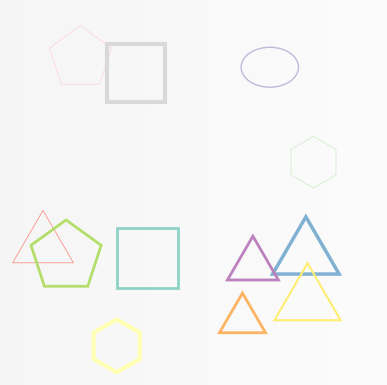[{"shape": "square", "thickness": 2, "radius": 0.39, "center": [0.381, 0.329]}, {"shape": "hexagon", "thickness": 3, "radius": 0.34, "center": [0.301, 0.102]}, {"shape": "oval", "thickness": 1, "radius": 0.37, "center": [0.696, 0.825]}, {"shape": "triangle", "thickness": 0.5, "radius": 0.45, "center": [0.111, 0.363]}, {"shape": "triangle", "thickness": 2.5, "radius": 0.5, "center": [0.789, 0.338]}, {"shape": "triangle", "thickness": 2, "radius": 0.34, "center": [0.626, 0.17]}, {"shape": "pentagon", "thickness": 2, "radius": 0.48, "center": [0.171, 0.334]}, {"shape": "pentagon", "thickness": 0.5, "radius": 0.42, "center": [0.208, 0.849]}, {"shape": "square", "thickness": 3, "radius": 0.38, "center": [0.35, 0.811]}, {"shape": "triangle", "thickness": 2, "radius": 0.38, "center": [0.653, 0.311]}, {"shape": "hexagon", "thickness": 0.5, "radius": 0.34, "center": [0.809, 0.579]}, {"shape": "triangle", "thickness": 1.5, "radius": 0.49, "center": [0.794, 0.218]}]